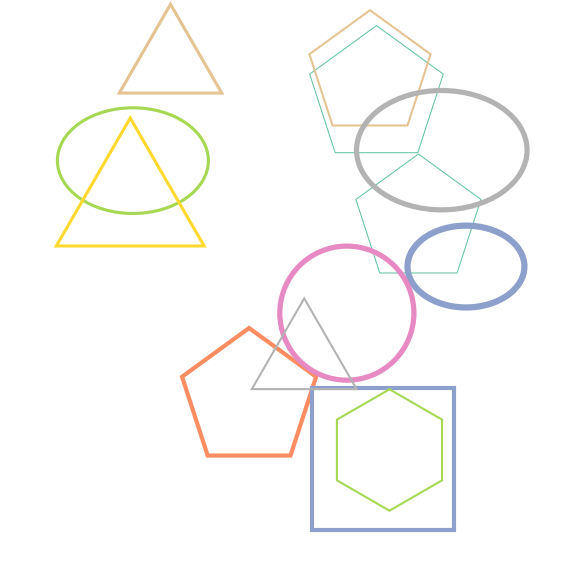[{"shape": "pentagon", "thickness": 0.5, "radius": 0.57, "center": [0.725, 0.619]}, {"shape": "pentagon", "thickness": 0.5, "radius": 0.61, "center": [0.652, 0.833]}, {"shape": "pentagon", "thickness": 2, "radius": 0.61, "center": [0.431, 0.309]}, {"shape": "oval", "thickness": 3, "radius": 0.51, "center": [0.807, 0.538]}, {"shape": "square", "thickness": 2, "radius": 0.62, "center": [0.663, 0.204]}, {"shape": "circle", "thickness": 2.5, "radius": 0.58, "center": [0.601, 0.457]}, {"shape": "hexagon", "thickness": 1, "radius": 0.53, "center": [0.674, 0.22]}, {"shape": "oval", "thickness": 1.5, "radius": 0.65, "center": [0.23, 0.721]}, {"shape": "triangle", "thickness": 1.5, "radius": 0.74, "center": [0.226, 0.647]}, {"shape": "pentagon", "thickness": 1, "radius": 0.55, "center": [0.641, 0.871]}, {"shape": "triangle", "thickness": 1.5, "radius": 0.51, "center": [0.295, 0.889]}, {"shape": "triangle", "thickness": 1, "radius": 0.52, "center": [0.527, 0.378]}, {"shape": "oval", "thickness": 2.5, "radius": 0.74, "center": [0.765, 0.739]}]